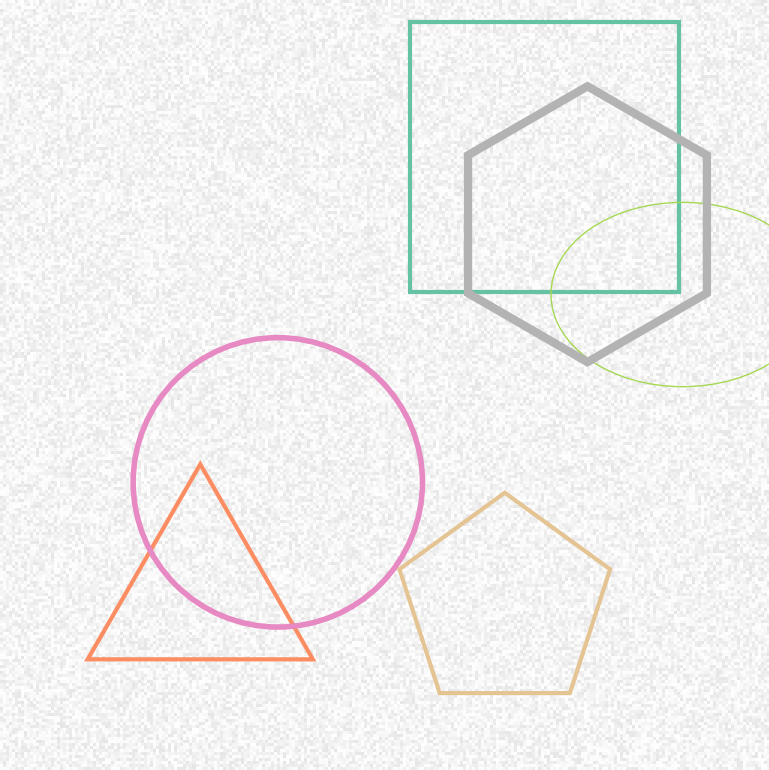[{"shape": "square", "thickness": 1.5, "radius": 0.87, "center": [0.708, 0.796]}, {"shape": "triangle", "thickness": 1.5, "radius": 0.84, "center": [0.26, 0.228]}, {"shape": "circle", "thickness": 2, "radius": 0.94, "center": [0.361, 0.374]}, {"shape": "oval", "thickness": 0.5, "radius": 0.85, "center": [0.887, 0.618]}, {"shape": "pentagon", "thickness": 1.5, "radius": 0.72, "center": [0.656, 0.216]}, {"shape": "hexagon", "thickness": 3, "radius": 0.9, "center": [0.763, 0.709]}]